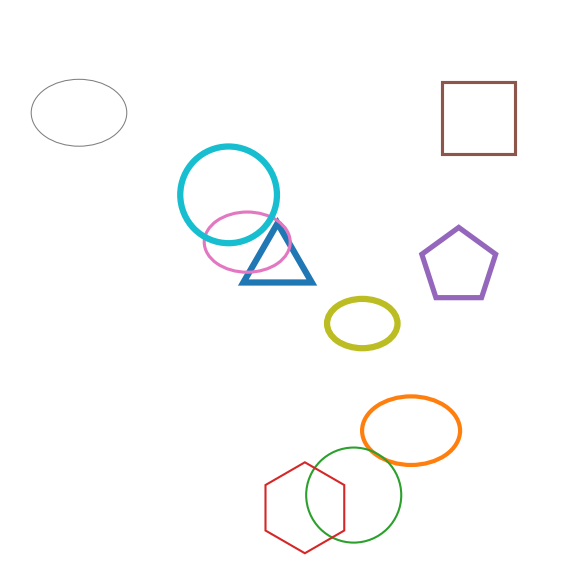[{"shape": "triangle", "thickness": 3, "radius": 0.34, "center": [0.481, 0.544]}, {"shape": "oval", "thickness": 2, "radius": 0.42, "center": [0.712, 0.253]}, {"shape": "circle", "thickness": 1, "radius": 0.41, "center": [0.612, 0.142]}, {"shape": "hexagon", "thickness": 1, "radius": 0.39, "center": [0.528, 0.12]}, {"shape": "pentagon", "thickness": 2.5, "radius": 0.34, "center": [0.794, 0.538]}, {"shape": "square", "thickness": 1.5, "radius": 0.31, "center": [0.829, 0.795]}, {"shape": "oval", "thickness": 1.5, "radius": 0.37, "center": [0.428, 0.58]}, {"shape": "oval", "thickness": 0.5, "radius": 0.41, "center": [0.137, 0.804]}, {"shape": "oval", "thickness": 3, "radius": 0.31, "center": [0.627, 0.439]}, {"shape": "circle", "thickness": 3, "radius": 0.42, "center": [0.396, 0.662]}]